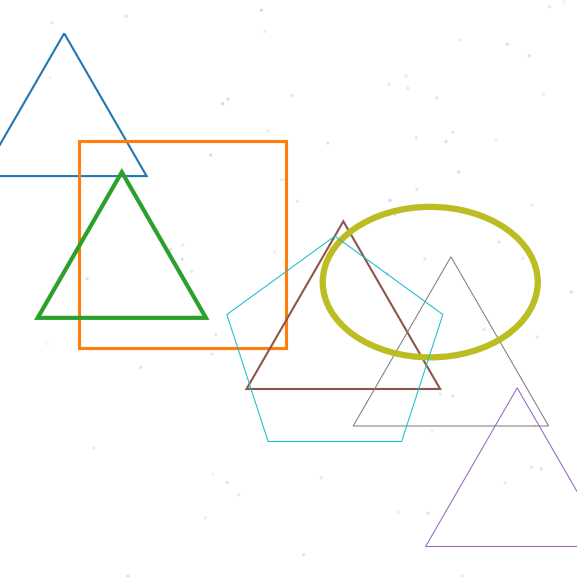[{"shape": "triangle", "thickness": 1, "radius": 0.82, "center": [0.111, 0.777]}, {"shape": "square", "thickness": 1.5, "radius": 0.9, "center": [0.316, 0.576]}, {"shape": "triangle", "thickness": 2, "radius": 0.84, "center": [0.211, 0.533]}, {"shape": "triangle", "thickness": 0.5, "radius": 0.92, "center": [0.896, 0.144]}, {"shape": "triangle", "thickness": 1, "radius": 0.97, "center": [0.595, 0.422]}, {"shape": "triangle", "thickness": 0.5, "radius": 0.98, "center": [0.781, 0.359]}, {"shape": "oval", "thickness": 3, "radius": 0.93, "center": [0.745, 0.511]}, {"shape": "pentagon", "thickness": 0.5, "radius": 0.98, "center": [0.58, 0.394]}]